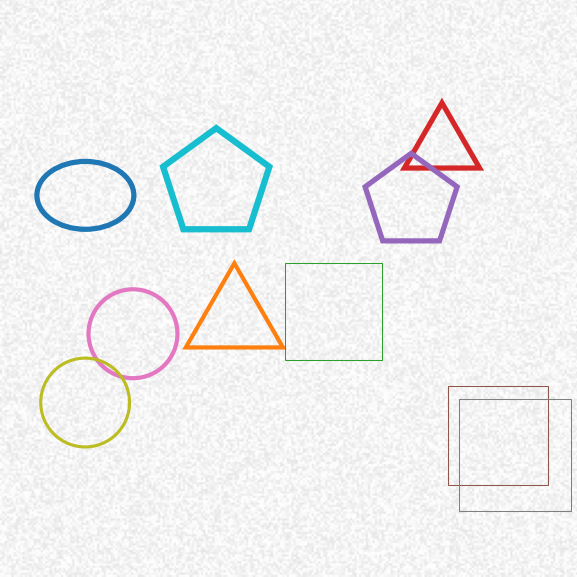[{"shape": "oval", "thickness": 2.5, "radius": 0.42, "center": [0.148, 0.661]}, {"shape": "triangle", "thickness": 2, "radius": 0.49, "center": [0.406, 0.446]}, {"shape": "square", "thickness": 0.5, "radius": 0.42, "center": [0.578, 0.46]}, {"shape": "triangle", "thickness": 2.5, "radius": 0.38, "center": [0.765, 0.746]}, {"shape": "pentagon", "thickness": 2.5, "radius": 0.42, "center": [0.712, 0.65]}, {"shape": "square", "thickness": 0.5, "radius": 0.43, "center": [0.862, 0.245]}, {"shape": "circle", "thickness": 2, "radius": 0.38, "center": [0.23, 0.421]}, {"shape": "square", "thickness": 0.5, "radius": 0.48, "center": [0.891, 0.211]}, {"shape": "circle", "thickness": 1.5, "radius": 0.38, "center": [0.147, 0.302]}, {"shape": "pentagon", "thickness": 3, "radius": 0.48, "center": [0.374, 0.68]}]